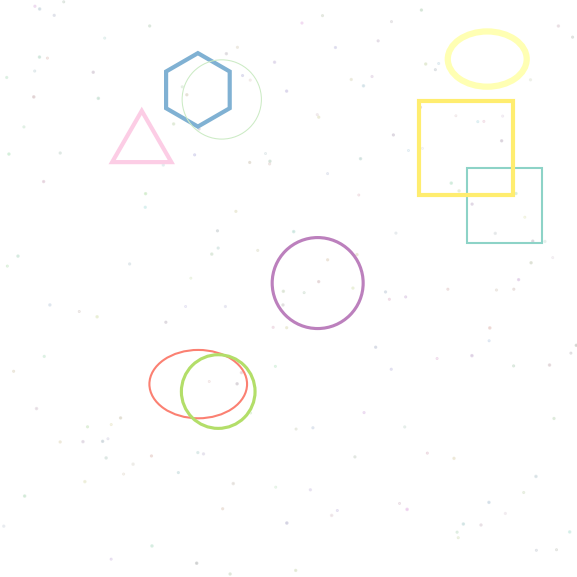[{"shape": "square", "thickness": 1, "radius": 0.32, "center": [0.874, 0.644]}, {"shape": "oval", "thickness": 3, "radius": 0.34, "center": [0.844, 0.897]}, {"shape": "oval", "thickness": 1, "radius": 0.42, "center": [0.343, 0.334]}, {"shape": "hexagon", "thickness": 2, "radius": 0.32, "center": [0.343, 0.844]}, {"shape": "circle", "thickness": 1.5, "radius": 0.32, "center": [0.378, 0.321]}, {"shape": "triangle", "thickness": 2, "radius": 0.3, "center": [0.245, 0.748]}, {"shape": "circle", "thickness": 1.5, "radius": 0.39, "center": [0.55, 0.509]}, {"shape": "circle", "thickness": 0.5, "radius": 0.34, "center": [0.384, 0.827]}, {"shape": "square", "thickness": 2, "radius": 0.41, "center": [0.808, 0.742]}]